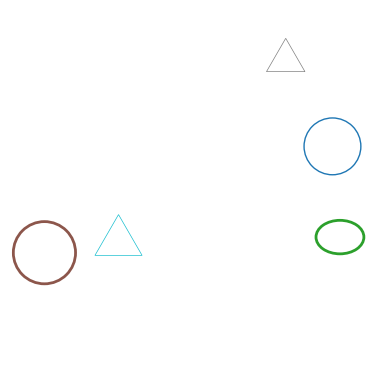[{"shape": "circle", "thickness": 1, "radius": 0.37, "center": [0.864, 0.62]}, {"shape": "oval", "thickness": 2, "radius": 0.31, "center": [0.883, 0.384]}, {"shape": "circle", "thickness": 2, "radius": 0.4, "center": [0.115, 0.344]}, {"shape": "triangle", "thickness": 0.5, "radius": 0.29, "center": [0.742, 0.843]}, {"shape": "triangle", "thickness": 0.5, "radius": 0.35, "center": [0.308, 0.372]}]